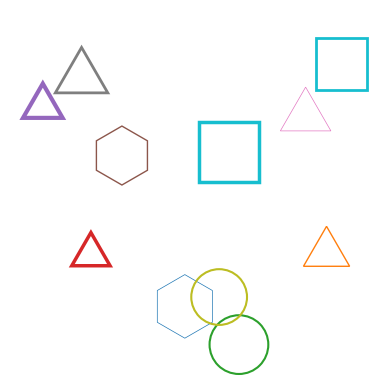[{"shape": "hexagon", "thickness": 0.5, "radius": 0.41, "center": [0.48, 0.204]}, {"shape": "triangle", "thickness": 1, "radius": 0.35, "center": [0.848, 0.343]}, {"shape": "circle", "thickness": 1.5, "radius": 0.38, "center": [0.621, 0.105]}, {"shape": "triangle", "thickness": 2.5, "radius": 0.29, "center": [0.236, 0.338]}, {"shape": "triangle", "thickness": 3, "radius": 0.3, "center": [0.111, 0.724]}, {"shape": "hexagon", "thickness": 1, "radius": 0.38, "center": [0.317, 0.596]}, {"shape": "triangle", "thickness": 0.5, "radius": 0.38, "center": [0.794, 0.698]}, {"shape": "triangle", "thickness": 2, "radius": 0.39, "center": [0.212, 0.798]}, {"shape": "circle", "thickness": 1.5, "radius": 0.36, "center": [0.569, 0.228]}, {"shape": "square", "thickness": 2, "radius": 0.33, "center": [0.886, 0.834]}, {"shape": "square", "thickness": 2.5, "radius": 0.39, "center": [0.594, 0.604]}]